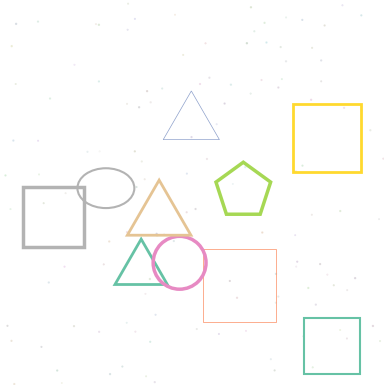[{"shape": "square", "thickness": 1.5, "radius": 0.36, "center": [0.861, 0.101]}, {"shape": "triangle", "thickness": 2, "radius": 0.39, "center": [0.367, 0.3]}, {"shape": "square", "thickness": 0.5, "radius": 0.48, "center": [0.622, 0.259]}, {"shape": "triangle", "thickness": 0.5, "radius": 0.42, "center": [0.497, 0.679]}, {"shape": "circle", "thickness": 2.5, "radius": 0.34, "center": [0.466, 0.318]}, {"shape": "pentagon", "thickness": 2.5, "radius": 0.37, "center": [0.632, 0.504]}, {"shape": "square", "thickness": 2, "radius": 0.44, "center": [0.849, 0.641]}, {"shape": "triangle", "thickness": 2, "radius": 0.48, "center": [0.413, 0.437]}, {"shape": "oval", "thickness": 1.5, "radius": 0.37, "center": [0.275, 0.511]}, {"shape": "square", "thickness": 2.5, "radius": 0.39, "center": [0.139, 0.437]}]